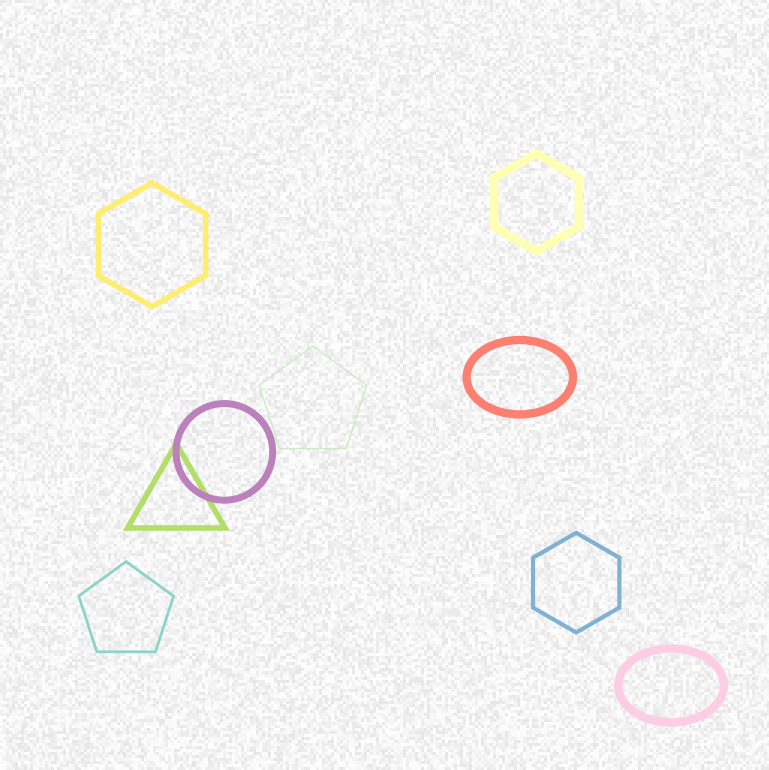[{"shape": "pentagon", "thickness": 1, "radius": 0.32, "center": [0.164, 0.206]}, {"shape": "hexagon", "thickness": 3, "radius": 0.32, "center": [0.697, 0.737]}, {"shape": "oval", "thickness": 3, "radius": 0.35, "center": [0.675, 0.51]}, {"shape": "hexagon", "thickness": 1.5, "radius": 0.32, "center": [0.748, 0.243]}, {"shape": "triangle", "thickness": 2, "radius": 0.37, "center": [0.229, 0.351]}, {"shape": "oval", "thickness": 3, "radius": 0.34, "center": [0.872, 0.11]}, {"shape": "circle", "thickness": 2.5, "radius": 0.31, "center": [0.291, 0.413]}, {"shape": "pentagon", "thickness": 0.5, "radius": 0.37, "center": [0.406, 0.477]}, {"shape": "hexagon", "thickness": 2, "radius": 0.4, "center": [0.197, 0.682]}]